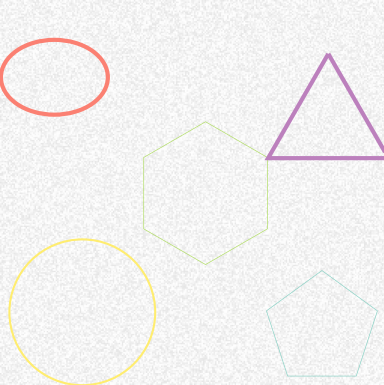[{"shape": "pentagon", "thickness": 0.5, "radius": 0.76, "center": [0.836, 0.146]}, {"shape": "oval", "thickness": 3, "radius": 0.69, "center": [0.141, 0.799]}, {"shape": "hexagon", "thickness": 0.5, "radius": 0.93, "center": [0.534, 0.498]}, {"shape": "triangle", "thickness": 3, "radius": 0.9, "center": [0.853, 0.68]}, {"shape": "circle", "thickness": 1.5, "radius": 0.95, "center": [0.214, 0.189]}]